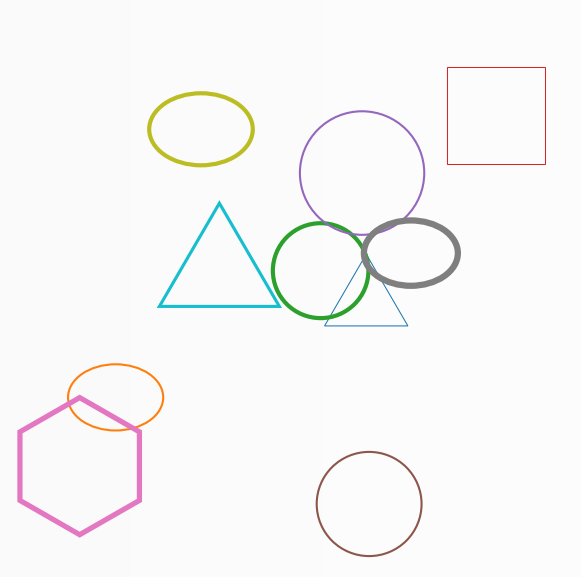[{"shape": "triangle", "thickness": 0.5, "radius": 0.41, "center": [0.63, 0.476]}, {"shape": "oval", "thickness": 1, "radius": 0.41, "center": [0.199, 0.311]}, {"shape": "circle", "thickness": 2, "radius": 0.41, "center": [0.552, 0.53]}, {"shape": "square", "thickness": 0.5, "radius": 0.42, "center": [0.853, 0.8]}, {"shape": "circle", "thickness": 1, "radius": 0.53, "center": [0.623, 0.699]}, {"shape": "circle", "thickness": 1, "radius": 0.45, "center": [0.635, 0.126]}, {"shape": "hexagon", "thickness": 2.5, "radius": 0.59, "center": [0.137, 0.192]}, {"shape": "oval", "thickness": 3, "radius": 0.4, "center": [0.707, 0.561]}, {"shape": "oval", "thickness": 2, "radius": 0.45, "center": [0.346, 0.775]}, {"shape": "triangle", "thickness": 1.5, "radius": 0.6, "center": [0.377, 0.528]}]